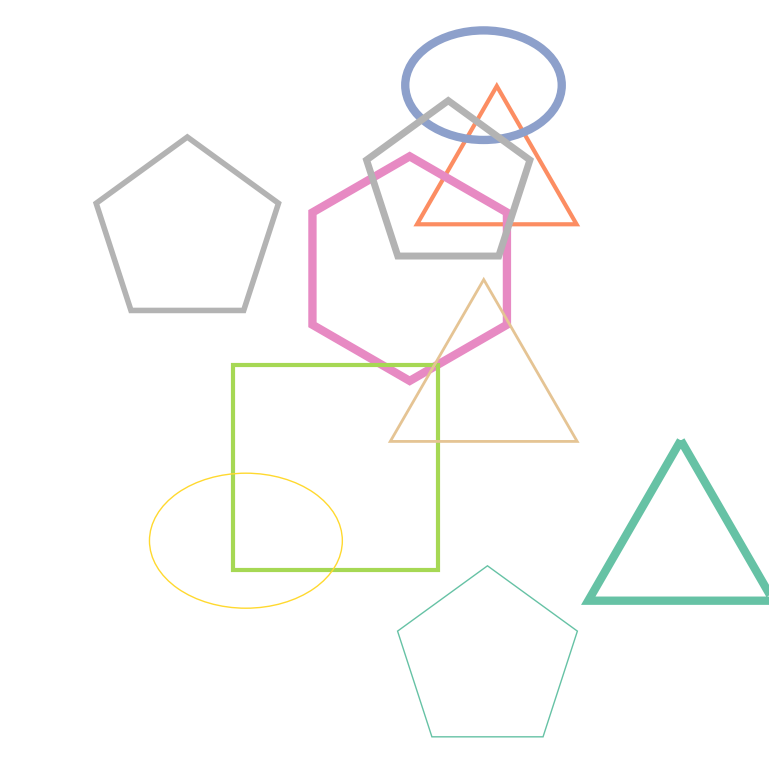[{"shape": "triangle", "thickness": 3, "radius": 0.69, "center": [0.884, 0.289]}, {"shape": "pentagon", "thickness": 0.5, "radius": 0.61, "center": [0.633, 0.142]}, {"shape": "triangle", "thickness": 1.5, "radius": 0.6, "center": [0.645, 0.769]}, {"shape": "oval", "thickness": 3, "radius": 0.51, "center": [0.628, 0.889]}, {"shape": "hexagon", "thickness": 3, "radius": 0.73, "center": [0.532, 0.651]}, {"shape": "square", "thickness": 1.5, "radius": 0.66, "center": [0.436, 0.393]}, {"shape": "oval", "thickness": 0.5, "radius": 0.63, "center": [0.319, 0.298]}, {"shape": "triangle", "thickness": 1, "radius": 0.7, "center": [0.628, 0.497]}, {"shape": "pentagon", "thickness": 2.5, "radius": 0.56, "center": [0.582, 0.758]}, {"shape": "pentagon", "thickness": 2, "radius": 0.62, "center": [0.243, 0.698]}]